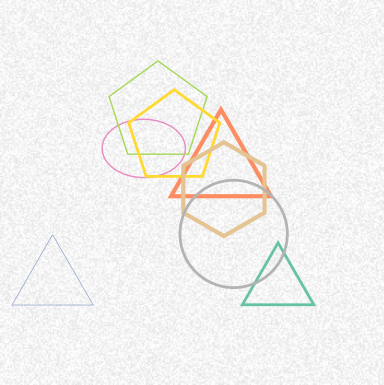[{"shape": "triangle", "thickness": 2, "radius": 0.54, "center": [0.722, 0.262]}, {"shape": "triangle", "thickness": 3, "radius": 0.75, "center": [0.574, 0.565]}, {"shape": "triangle", "thickness": 0.5, "radius": 0.61, "center": [0.137, 0.269]}, {"shape": "oval", "thickness": 1, "radius": 0.54, "center": [0.373, 0.615]}, {"shape": "pentagon", "thickness": 1, "radius": 0.67, "center": [0.411, 0.708]}, {"shape": "pentagon", "thickness": 2, "radius": 0.62, "center": [0.453, 0.643]}, {"shape": "hexagon", "thickness": 3, "radius": 0.61, "center": [0.582, 0.509]}, {"shape": "circle", "thickness": 2, "radius": 0.7, "center": [0.607, 0.392]}]